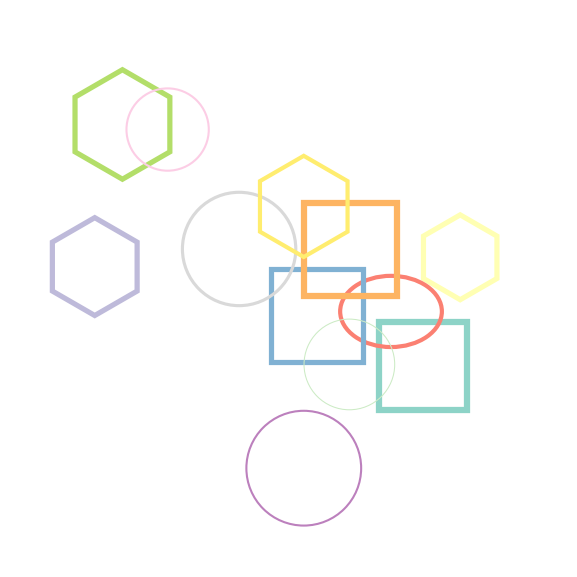[{"shape": "square", "thickness": 3, "radius": 0.38, "center": [0.733, 0.366]}, {"shape": "hexagon", "thickness": 2.5, "radius": 0.37, "center": [0.797, 0.554]}, {"shape": "hexagon", "thickness": 2.5, "radius": 0.42, "center": [0.164, 0.538]}, {"shape": "oval", "thickness": 2, "radius": 0.44, "center": [0.677, 0.46]}, {"shape": "square", "thickness": 2.5, "radius": 0.4, "center": [0.549, 0.453]}, {"shape": "square", "thickness": 3, "radius": 0.4, "center": [0.607, 0.567]}, {"shape": "hexagon", "thickness": 2.5, "radius": 0.47, "center": [0.212, 0.784]}, {"shape": "circle", "thickness": 1, "radius": 0.36, "center": [0.29, 0.775]}, {"shape": "circle", "thickness": 1.5, "radius": 0.49, "center": [0.414, 0.568]}, {"shape": "circle", "thickness": 1, "radius": 0.5, "center": [0.526, 0.188]}, {"shape": "circle", "thickness": 0.5, "radius": 0.39, "center": [0.605, 0.368]}, {"shape": "hexagon", "thickness": 2, "radius": 0.44, "center": [0.526, 0.642]}]